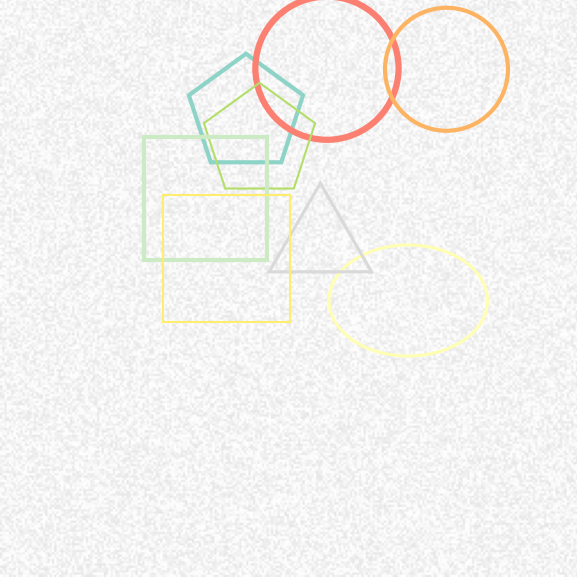[{"shape": "pentagon", "thickness": 2, "radius": 0.52, "center": [0.426, 0.802]}, {"shape": "oval", "thickness": 1.5, "radius": 0.69, "center": [0.707, 0.479]}, {"shape": "circle", "thickness": 3, "radius": 0.62, "center": [0.566, 0.881]}, {"shape": "circle", "thickness": 2, "radius": 0.53, "center": [0.773, 0.879]}, {"shape": "pentagon", "thickness": 1, "radius": 0.51, "center": [0.449, 0.755]}, {"shape": "triangle", "thickness": 1.5, "radius": 0.51, "center": [0.555, 0.58]}, {"shape": "square", "thickness": 2, "radius": 0.53, "center": [0.356, 0.655]}, {"shape": "square", "thickness": 1, "radius": 0.55, "center": [0.393, 0.551]}]